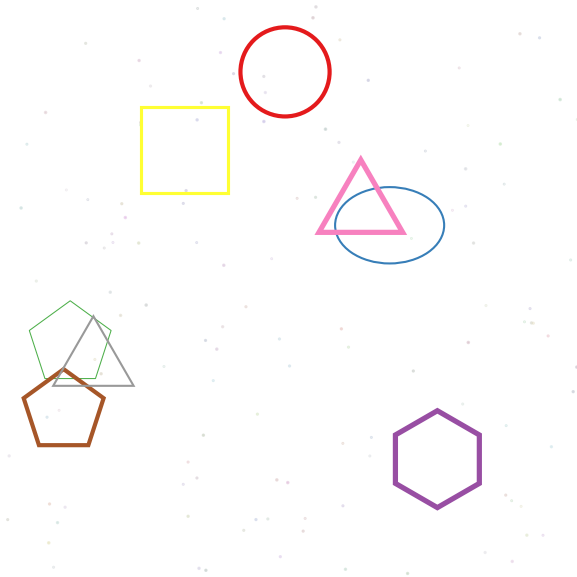[{"shape": "circle", "thickness": 2, "radius": 0.39, "center": [0.494, 0.875]}, {"shape": "oval", "thickness": 1, "radius": 0.47, "center": [0.675, 0.609]}, {"shape": "pentagon", "thickness": 0.5, "radius": 0.37, "center": [0.122, 0.404]}, {"shape": "hexagon", "thickness": 2.5, "radius": 0.42, "center": [0.757, 0.204]}, {"shape": "square", "thickness": 1.5, "radius": 0.37, "center": [0.319, 0.74]}, {"shape": "pentagon", "thickness": 2, "radius": 0.36, "center": [0.11, 0.287]}, {"shape": "triangle", "thickness": 2.5, "radius": 0.42, "center": [0.625, 0.639]}, {"shape": "triangle", "thickness": 1, "radius": 0.4, "center": [0.162, 0.371]}]